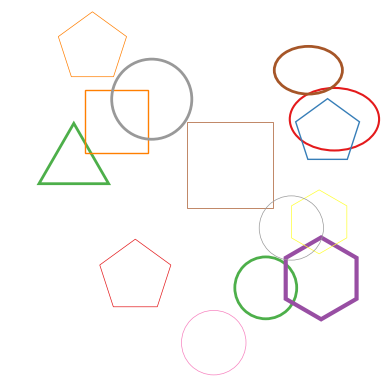[{"shape": "oval", "thickness": 1.5, "radius": 0.58, "center": [0.869, 0.69]}, {"shape": "pentagon", "thickness": 0.5, "radius": 0.49, "center": [0.351, 0.282]}, {"shape": "pentagon", "thickness": 1, "radius": 0.44, "center": [0.851, 0.657]}, {"shape": "triangle", "thickness": 2, "radius": 0.52, "center": [0.192, 0.575]}, {"shape": "circle", "thickness": 2, "radius": 0.4, "center": [0.69, 0.252]}, {"shape": "hexagon", "thickness": 3, "radius": 0.53, "center": [0.834, 0.277]}, {"shape": "square", "thickness": 1, "radius": 0.41, "center": [0.303, 0.684]}, {"shape": "pentagon", "thickness": 0.5, "radius": 0.47, "center": [0.24, 0.876]}, {"shape": "hexagon", "thickness": 0.5, "radius": 0.42, "center": [0.829, 0.424]}, {"shape": "oval", "thickness": 2, "radius": 0.44, "center": [0.801, 0.818]}, {"shape": "square", "thickness": 0.5, "radius": 0.56, "center": [0.598, 0.571]}, {"shape": "circle", "thickness": 0.5, "radius": 0.42, "center": [0.555, 0.11]}, {"shape": "circle", "thickness": 0.5, "radius": 0.42, "center": [0.757, 0.408]}, {"shape": "circle", "thickness": 2, "radius": 0.52, "center": [0.394, 0.742]}]